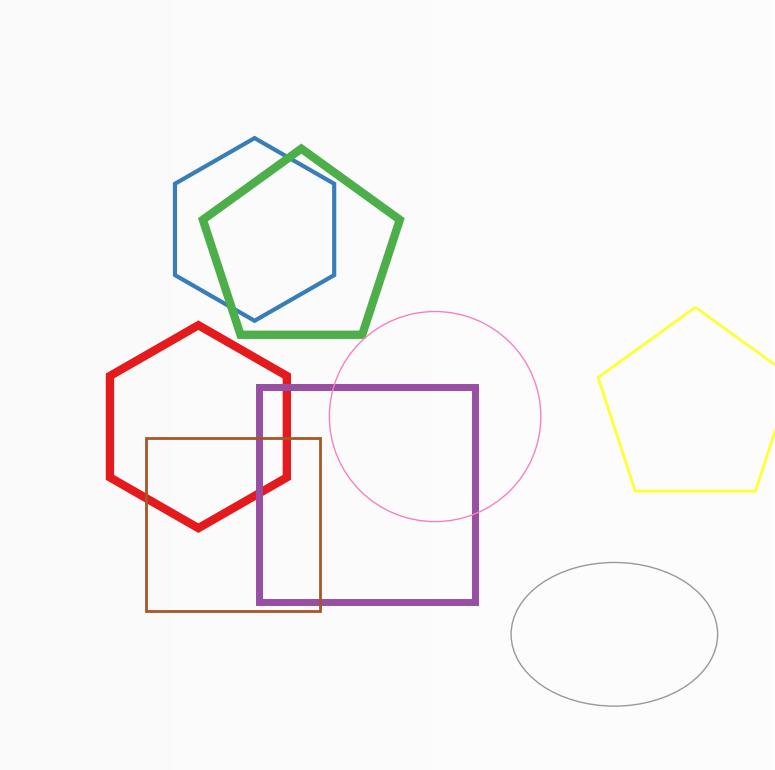[{"shape": "hexagon", "thickness": 3, "radius": 0.66, "center": [0.256, 0.446]}, {"shape": "hexagon", "thickness": 1.5, "radius": 0.59, "center": [0.328, 0.702]}, {"shape": "pentagon", "thickness": 3, "radius": 0.67, "center": [0.389, 0.673]}, {"shape": "square", "thickness": 2.5, "radius": 0.7, "center": [0.474, 0.357]}, {"shape": "pentagon", "thickness": 1, "radius": 0.66, "center": [0.897, 0.469]}, {"shape": "square", "thickness": 1, "radius": 0.56, "center": [0.301, 0.319]}, {"shape": "circle", "thickness": 0.5, "radius": 0.68, "center": [0.561, 0.459]}, {"shape": "oval", "thickness": 0.5, "radius": 0.67, "center": [0.793, 0.176]}]